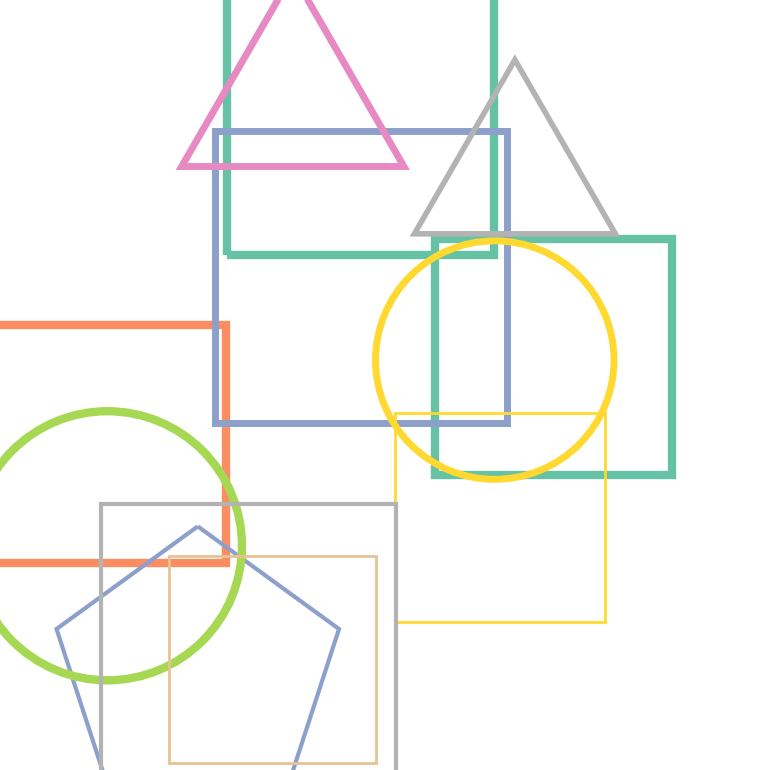[{"shape": "square", "thickness": 3, "radius": 0.87, "center": [0.469, 0.843]}, {"shape": "square", "thickness": 3, "radius": 0.77, "center": [0.719, 0.536]}, {"shape": "square", "thickness": 3, "radius": 0.77, "center": [0.138, 0.423]}, {"shape": "pentagon", "thickness": 1.5, "radius": 0.96, "center": [0.257, 0.124]}, {"shape": "square", "thickness": 2.5, "radius": 0.95, "center": [0.469, 0.64]}, {"shape": "triangle", "thickness": 2.5, "radius": 0.83, "center": [0.38, 0.867]}, {"shape": "circle", "thickness": 3, "radius": 0.87, "center": [0.139, 0.291]}, {"shape": "square", "thickness": 1, "radius": 0.68, "center": [0.649, 0.328]}, {"shape": "circle", "thickness": 2.5, "radius": 0.77, "center": [0.643, 0.532]}, {"shape": "square", "thickness": 1, "radius": 0.67, "center": [0.354, 0.144]}, {"shape": "square", "thickness": 1.5, "radius": 0.96, "center": [0.323, 0.154]}, {"shape": "triangle", "thickness": 2, "radius": 0.75, "center": [0.669, 0.772]}]